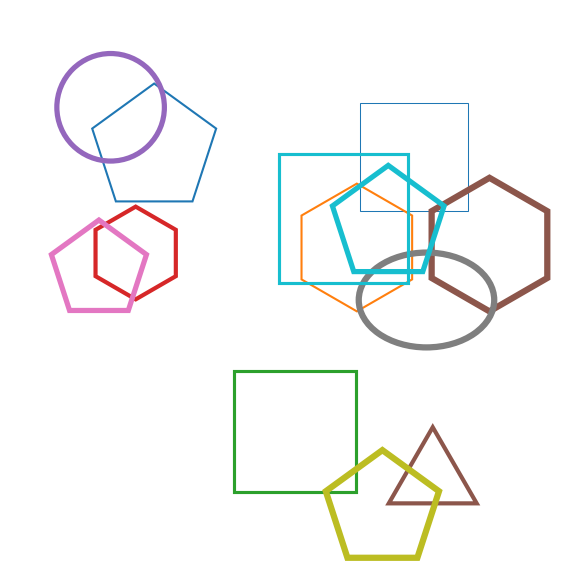[{"shape": "pentagon", "thickness": 1, "radius": 0.56, "center": [0.267, 0.742]}, {"shape": "square", "thickness": 0.5, "radius": 0.47, "center": [0.718, 0.727]}, {"shape": "hexagon", "thickness": 1, "radius": 0.55, "center": [0.618, 0.571]}, {"shape": "square", "thickness": 1.5, "radius": 0.53, "center": [0.511, 0.252]}, {"shape": "hexagon", "thickness": 2, "radius": 0.4, "center": [0.235, 0.561]}, {"shape": "circle", "thickness": 2.5, "radius": 0.47, "center": [0.192, 0.813]}, {"shape": "triangle", "thickness": 2, "radius": 0.44, "center": [0.749, 0.171]}, {"shape": "hexagon", "thickness": 3, "radius": 0.58, "center": [0.848, 0.576]}, {"shape": "pentagon", "thickness": 2.5, "radius": 0.43, "center": [0.171, 0.532]}, {"shape": "oval", "thickness": 3, "radius": 0.59, "center": [0.738, 0.48]}, {"shape": "pentagon", "thickness": 3, "radius": 0.52, "center": [0.662, 0.117]}, {"shape": "square", "thickness": 1.5, "radius": 0.56, "center": [0.595, 0.621]}, {"shape": "pentagon", "thickness": 2.5, "radius": 0.51, "center": [0.672, 0.611]}]